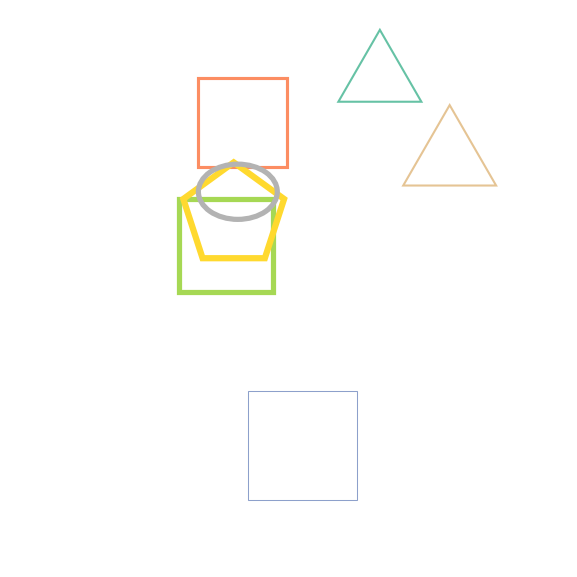[{"shape": "triangle", "thickness": 1, "radius": 0.41, "center": [0.658, 0.864]}, {"shape": "square", "thickness": 1.5, "radius": 0.39, "center": [0.419, 0.788]}, {"shape": "square", "thickness": 0.5, "radius": 0.47, "center": [0.524, 0.228]}, {"shape": "square", "thickness": 2.5, "radius": 0.4, "center": [0.392, 0.574]}, {"shape": "pentagon", "thickness": 3, "radius": 0.46, "center": [0.405, 0.626]}, {"shape": "triangle", "thickness": 1, "radius": 0.46, "center": [0.779, 0.724]}, {"shape": "oval", "thickness": 2.5, "radius": 0.34, "center": [0.412, 0.667]}]